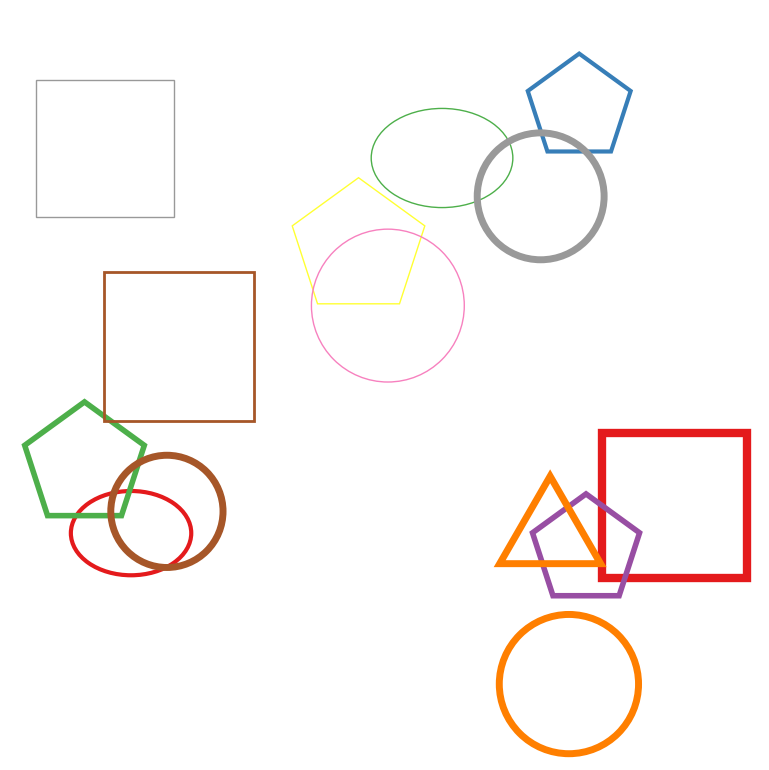[{"shape": "oval", "thickness": 1.5, "radius": 0.39, "center": [0.17, 0.308]}, {"shape": "square", "thickness": 3, "radius": 0.47, "center": [0.876, 0.344]}, {"shape": "pentagon", "thickness": 1.5, "radius": 0.35, "center": [0.752, 0.86]}, {"shape": "pentagon", "thickness": 2, "radius": 0.41, "center": [0.11, 0.396]}, {"shape": "oval", "thickness": 0.5, "radius": 0.46, "center": [0.574, 0.795]}, {"shape": "pentagon", "thickness": 2, "radius": 0.37, "center": [0.761, 0.285]}, {"shape": "circle", "thickness": 2.5, "radius": 0.45, "center": [0.739, 0.112]}, {"shape": "triangle", "thickness": 2.5, "radius": 0.38, "center": [0.714, 0.306]}, {"shape": "pentagon", "thickness": 0.5, "radius": 0.45, "center": [0.466, 0.679]}, {"shape": "square", "thickness": 1, "radius": 0.49, "center": [0.232, 0.55]}, {"shape": "circle", "thickness": 2.5, "radius": 0.36, "center": [0.217, 0.336]}, {"shape": "circle", "thickness": 0.5, "radius": 0.5, "center": [0.504, 0.603]}, {"shape": "circle", "thickness": 2.5, "radius": 0.41, "center": [0.702, 0.745]}, {"shape": "square", "thickness": 0.5, "radius": 0.45, "center": [0.137, 0.807]}]